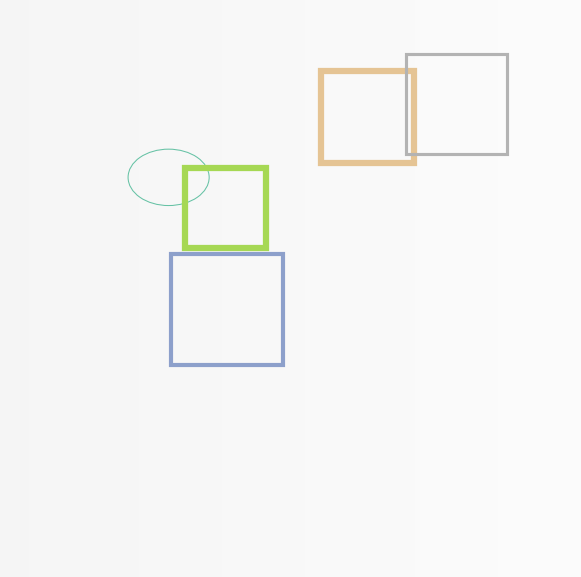[{"shape": "oval", "thickness": 0.5, "radius": 0.35, "center": [0.29, 0.692]}, {"shape": "square", "thickness": 2, "radius": 0.48, "center": [0.391, 0.463]}, {"shape": "square", "thickness": 3, "radius": 0.35, "center": [0.388, 0.639]}, {"shape": "square", "thickness": 3, "radius": 0.4, "center": [0.632, 0.796]}, {"shape": "square", "thickness": 1.5, "radius": 0.43, "center": [0.785, 0.819]}]